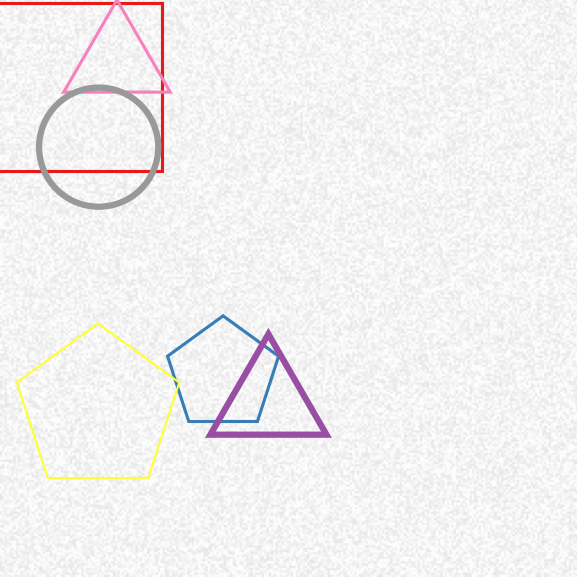[{"shape": "square", "thickness": 1.5, "radius": 0.73, "center": [0.135, 0.848]}, {"shape": "pentagon", "thickness": 1.5, "radius": 0.51, "center": [0.386, 0.351]}, {"shape": "triangle", "thickness": 3, "radius": 0.58, "center": [0.465, 0.304]}, {"shape": "pentagon", "thickness": 1, "radius": 0.74, "center": [0.17, 0.291]}, {"shape": "triangle", "thickness": 1.5, "radius": 0.53, "center": [0.203, 0.893]}, {"shape": "circle", "thickness": 3, "radius": 0.52, "center": [0.171, 0.744]}]